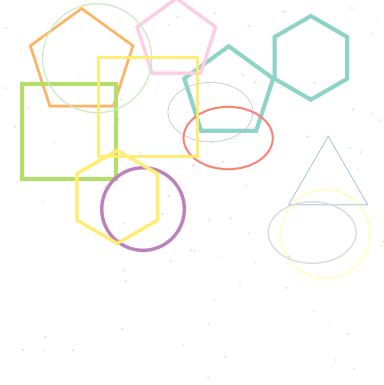[{"shape": "pentagon", "thickness": 3, "radius": 0.61, "center": [0.594, 0.759]}, {"shape": "hexagon", "thickness": 3, "radius": 0.54, "center": [0.808, 0.85]}, {"shape": "circle", "thickness": 1, "radius": 0.58, "center": [0.845, 0.392]}, {"shape": "oval", "thickness": 0.5, "radius": 0.55, "center": [0.546, 0.709]}, {"shape": "oval", "thickness": 1.5, "radius": 0.58, "center": [0.593, 0.641]}, {"shape": "triangle", "thickness": 0.5, "radius": 0.59, "center": [0.852, 0.527]}, {"shape": "pentagon", "thickness": 2, "radius": 0.7, "center": [0.212, 0.838]}, {"shape": "square", "thickness": 3, "radius": 0.61, "center": [0.179, 0.658]}, {"shape": "pentagon", "thickness": 2.5, "radius": 0.54, "center": [0.458, 0.897]}, {"shape": "oval", "thickness": 1, "radius": 0.57, "center": [0.811, 0.396]}, {"shape": "circle", "thickness": 2.5, "radius": 0.54, "center": [0.372, 0.457]}, {"shape": "circle", "thickness": 1, "radius": 0.71, "center": [0.252, 0.849]}, {"shape": "hexagon", "thickness": 2.5, "radius": 0.6, "center": [0.305, 0.489]}, {"shape": "square", "thickness": 2, "radius": 0.64, "center": [0.384, 0.723]}]